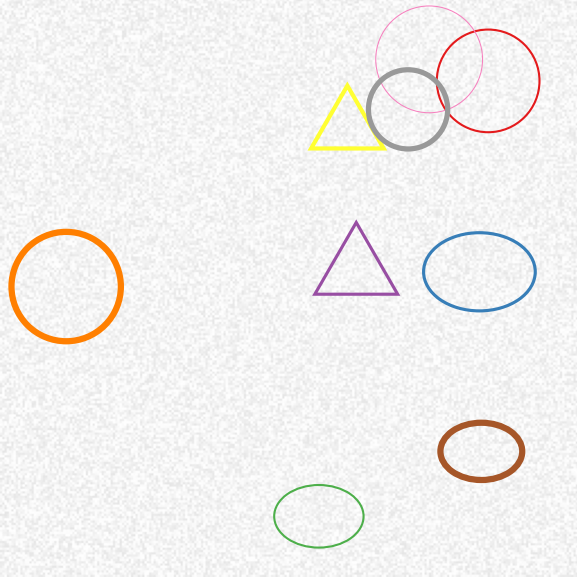[{"shape": "circle", "thickness": 1, "radius": 0.44, "center": [0.845, 0.859]}, {"shape": "oval", "thickness": 1.5, "radius": 0.48, "center": [0.83, 0.528]}, {"shape": "oval", "thickness": 1, "radius": 0.39, "center": [0.552, 0.105]}, {"shape": "triangle", "thickness": 1.5, "radius": 0.41, "center": [0.617, 0.531]}, {"shape": "circle", "thickness": 3, "radius": 0.47, "center": [0.115, 0.503]}, {"shape": "triangle", "thickness": 2, "radius": 0.36, "center": [0.602, 0.778]}, {"shape": "oval", "thickness": 3, "radius": 0.35, "center": [0.833, 0.218]}, {"shape": "circle", "thickness": 0.5, "radius": 0.46, "center": [0.743, 0.896]}, {"shape": "circle", "thickness": 2.5, "radius": 0.34, "center": [0.707, 0.81]}]